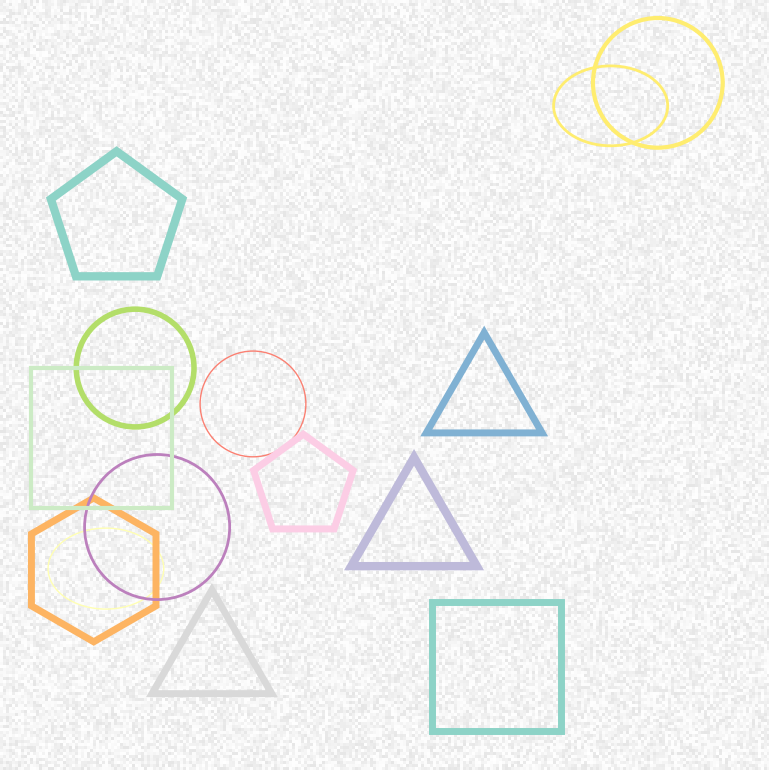[{"shape": "square", "thickness": 2.5, "radius": 0.42, "center": [0.644, 0.134]}, {"shape": "pentagon", "thickness": 3, "radius": 0.45, "center": [0.151, 0.714]}, {"shape": "oval", "thickness": 0.5, "radius": 0.38, "center": [0.138, 0.262]}, {"shape": "triangle", "thickness": 3, "radius": 0.47, "center": [0.538, 0.312]}, {"shape": "circle", "thickness": 0.5, "radius": 0.34, "center": [0.329, 0.475]}, {"shape": "triangle", "thickness": 2.5, "radius": 0.43, "center": [0.629, 0.481]}, {"shape": "hexagon", "thickness": 2.5, "radius": 0.47, "center": [0.122, 0.26]}, {"shape": "circle", "thickness": 2, "radius": 0.38, "center": [0.176, 0.522]}, {"shape": "pentagon", "thickness": 2.5, "radius": 0.34, "center": [0.394, 0.368]}, {"shape": "triangle", "thickness": 2.5, "radius": 0.45, "center": [0.275, 0.144]}, {"shape": "circle", "thickness": 1, "radius": 0.47, "center": [0.204, 0.316]}, {"shape": "square", "thickness": 1.5, "radius": 0.46, "center": [0.132, 0.431]}, {"shape": "circle", "thickness": 1.5, "radius": 0.42, "center": [0.854, 0.892]}, {"shape": "oval", "thickness": 1, "radius": 0.37, "center": [0.793, 0.863]}]